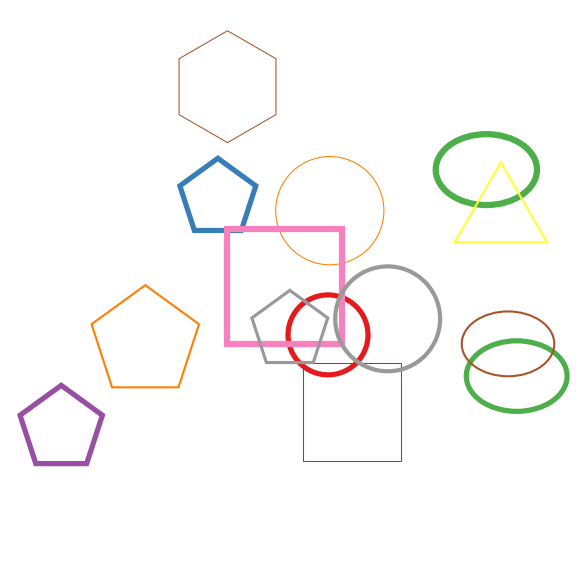[{"shape": "circle", "thickness": 2.5, "radius": 0.35, "center": [0.568, 0.419]}, {"shape": "square", "thickness": 0.5, "radius": 0.43, "center": [0.61, 0.286]}, {"shape": "pentagon", "thickness": 2.5, "radius": 0.35, "center": [0.377, 0.656]}, {"shape": "oval", "thickness": 2.5, "radius": 0.44, "center": [0.895, 0.348]}, {"shape": "oval", "thickness": 3, "radius": 0.44, "center": [0.842, 0.705]}, {"shape": "pentagon", "thickness": 2.5, "radius": 0.37, "center": [0.106, 0.257]}, {"shape": "pentagon", "thickness": 1, "radius": 0.49, "center": [0.252, 0.408]}, {"shape": "circle", "thickness": 0.5, "radius": 0.47, "center": [0.571, 0.634]}, {"shape": "triangle", "thickness": 1, "radius": 0.46, "center": [0.867, 0.626]}, {"shape": "hexagon", "thickness": 0.5, "radius": 0.48, "center": [0.394, 0.849]}, {"shape": "oval", "thickness": 1, "radius": 0.4, "center": [0.88, 0.404]}, {"shape": "square", "thickness": 3, "radius": 0.5, "center": [0.493, 0.503]}, {"shape": "pentagon", "thickness": 1.5, "radius": 0.35, "center": [0.502, 0.427]}, {"shape": "circle", "thickness": 2, "radius": 0.45, "center": [0.671, 0.447]}]